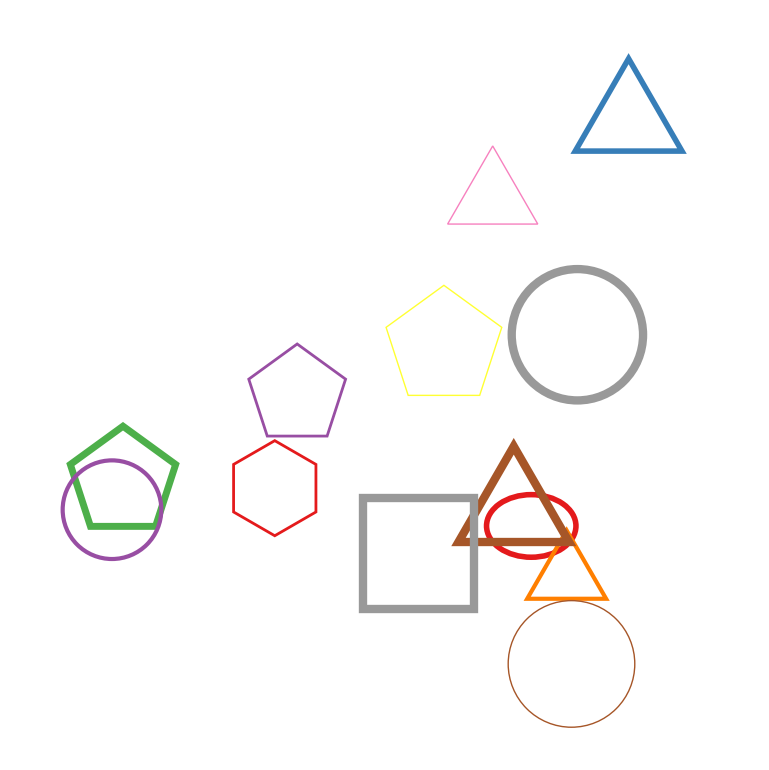[{"shape": "hexagon", "thickness": 1, "radius": 0.31, "center": [0.357, 0.366]}, {"shape": "oval", "thickness": 2, "radius": 0.29, "center": [0.69, 0.317]}, {"shape": "triangle", "thickness": 2, "radius": 0.4, "center": [0.816, 0.844]}, {"shape": "pentagon", "thickness": 2.5, "radius": 0.36, "center": [0.16, 0.375]}, {"shape": "pentagon", "thickness": 1, "radius": 0.33, "center": [0.386, 0.487]}, {"shape": "circle", "thickness": 1.5, "radius": 0.32, "center": [0.145, 0.338]}, {"shape": "triangle", "thickness": 1.5, "radius": 0.3, "center": [0.736, 0.252]}, {"shape": "pentagon", "thickness": 0.5, "radius": 0.39, "center": [0.577, 0.55]}, {"shape": "triangle", "thickness": 3, "radius": 0.41, "center": [0.667, 0.338]}, {"shape": "circle", "thickness": 0.5, "radius": 0.41, "center": [0.742, 0.138]}, {"shape": "triangle", "thickness": 0.5, "radius": 0.34, "center": [0.64, 0.743]}, {"shape": "circle", "thickness": 3, "radius": 0.43, "center": [0.75, 0.565]}, {"shape": "square", "thickness": 3, "radius": 0.36, "center": [0.543, 0.281]}]